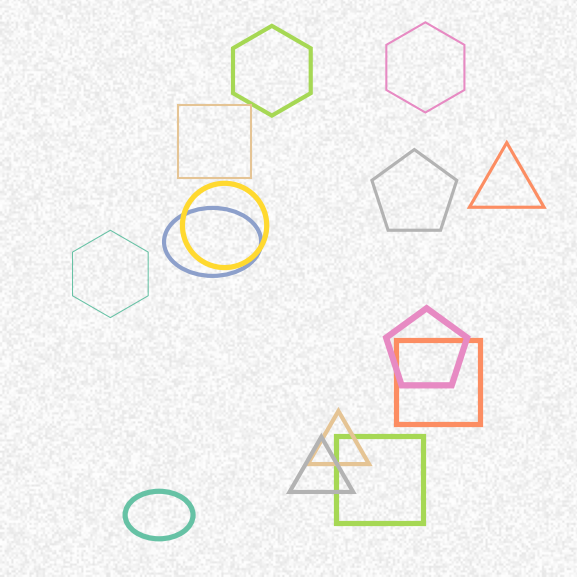[{"shape": "oval", "thickness": 2.5, "radius": 0.29, "center": [0.275, 0.107]}, {"shape": "hexagon", "thickness": 0.5, "radius": 0.38, "center": [0.191, 0.525]}, {"shape": "square", "thickness": 2.5, "radius": 0.36, "center": [0.759, 0.337]}, {"shape": "triangle", "thickness": 1.5, "radius": 0.37, "center": [0.877, 0.678]}, {"shape": "oval", "thickness": 2, "radius": 0.42, "center": [0.368, 0.58]}, {"shape": "hexagon", "thickness": 1, "radius": 0.39, "center": [0.737, 0.882]}, {"shape": "pentagon", "thickness": 3, "radius": 0.37, "center": [0.739, 0.392]}, {"shape": "square", "thickness": 2.5, "radius": 0.38, "center": [0.657, 0.169]}, {"shape": "hexagon", "thickness": 2, "radius": 0.39, "center": [0.471, 0.877]}, {"shape": "circle", "thickness": 2.5, "radius": 0.36, "center": [0.389, 0.609]}, {"shape": "square", "thickness": 1, "radius": 0.32, "center": [0.371, 0.754]}, {"shape": "triangle", "thickness": 2, "radius": 0.31, "center": [0.586, 0.226]}, {"shape": "triangle", "thickness": 2, "radius": 0.32, "center": [0.556, 0.179]}, {"shape": "pentagon", "thickness": 1.5, "radius": 0.39, "center": [0.717, 0.663]}]